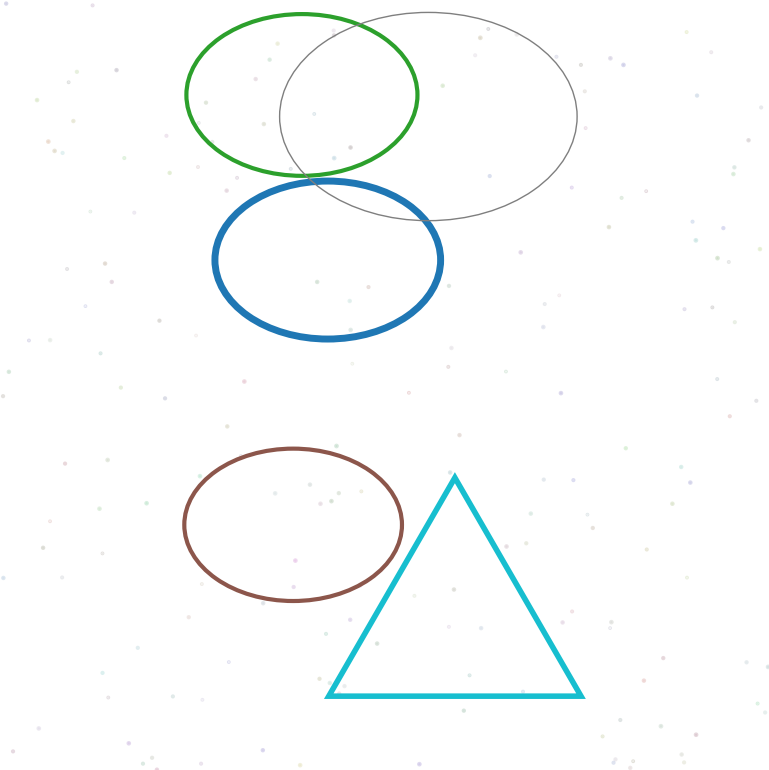[{"shape": "oval", "thickness": 2.5, "radius": 0.73, "center": [0.426, 0.662]}, {"shape": "oval", "thickness": 1.5, "radius": 0.75, "center": [0.392, 0.877]}, {"shape": "oval", "thickness": 1.5, "radius": 0.71, "center": [0.381, 0.318]}, {"shape": "oval", "thickness": 0.5, "radius": 0.97, "center": [0.556, 0.849]}, {"shape": "triangle", "thickness": 2, "radius": 0.95, "center": [0.591, 0.19]}]